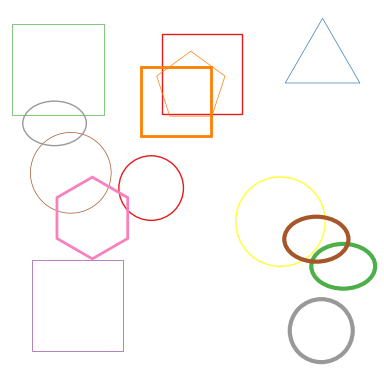[{"shape": "circle", "thickness": 1, "radius": 0.42, "center": [0.393, 0.512]}, {"shape": "square", "thickness": 1, "radius": 0.52, "center": [0.525, 0.808]}, {"shape": "triangle", "thickness": 0.5, "radius": 0.56, "center": [0.838, 0.84]}, {"shape": "oval", "thickness": 3, "radius": 0.41, "center": [0.892, 0.308]}, {"shape": "square", "thickness": 0.5, "radius": 0.59, "center": [0.15, 0.82]}, {"shape": "square", "thickness": 0.5, "radius": 0.59, "center": [0.202, 0.207]}, {"shape": "square", "thickness": 2, "radius": 0.45, "center": [0.458, 0.736]}, {"shape": "pentagon", "thickness": 0.5, "radius": 0.47, "center": [0.496, 0.774]}, {"shape": "circle", "thickness": 1, "radius": 0.58, "center": [0.728, 0.424]}, {"shape": "oval", "thickness": 3, "radius": 0.42, "center": [0.822, 0.379]}, {"shape": "circle", "thickness": 0.5, "radius": 0.52, "center": [0.184, 0.551]}, {"shape": "hexagon", "thickness": 2, "radius": 0.53, "center": [0.24, 0.434]}, {"shape": "circle", "thickness": 3, "radius": 0.41, "center": [0.834, 0.141]}, {"shape": "oval", "thickness": 1, "radius": 0.41, "center": [0.142, 0.68]}]